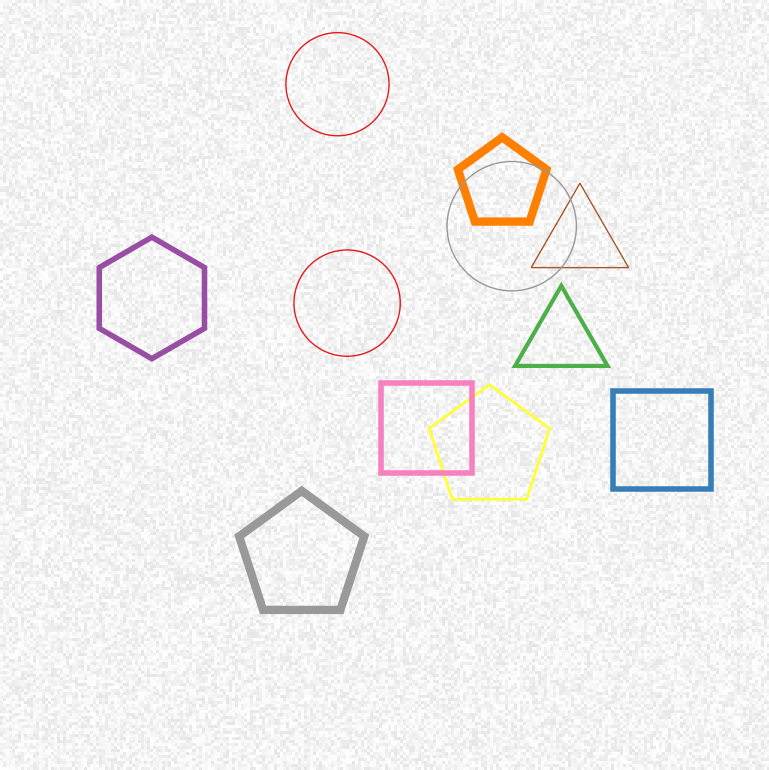[{"shape": "circle", "thickness": 0.5, "radius": 0.33, "center": [0.438, 0.891]}, {"shape": "circle", "thickness": 0.5, "radius": 0.35, "center": [0.451, 0.606]}, {"shape": "square", "thickness": 2, "radius": 0.32, "center": [0.86, 0.428]}, {"shape": "triangle", "thickness": 1.5, "radius": 0.35, "center": [0.729, 0.559]}, {"shape": "hexagon", "thickness": 2, "radius": 0.39, "center": [0.197, 0.613]}, {"shape": "pentagon", "thickness": 3, "radius": 0.3, "center": [0.652, 0.761]}, {"shape": "pentagon", "thickness": 1, "radius": 0.41, "center": [0.636, 0.418]}, {"shape": "triangle", "thickness": 0.5, "radius": 0.37, "center": [0.753, 0.689]}, {"shape": "square", "thickness": 2, "radius": 0.29, "center": [0.554, 0.444]}, {"shape": "circle", "thickness": 0.5, "radius": 0.42, "center": [0.665, 0.706]}, {"shape": "pentagon", "thickness": 3, "radius": 0.43, "center": [0.392, 0.277]}]